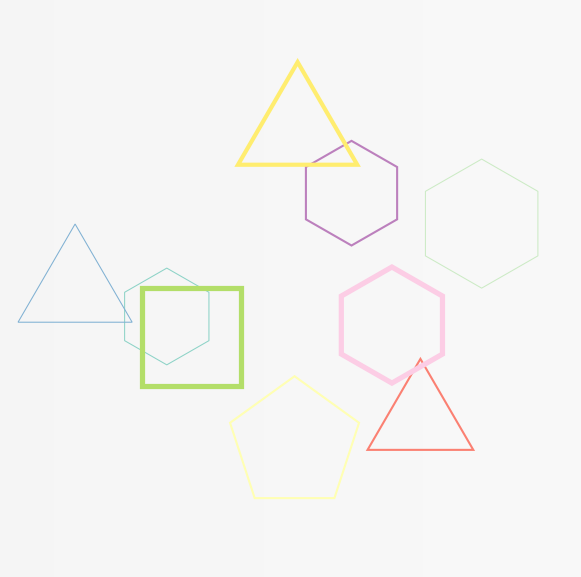[{"shape": "hexagon", "thickness": 0.5, "radius": 0.42, "center": [0.287, 0.451]}, {"shape": "pentagon", "thickness": 1, "radius": 0.58, "center": [0.507, 0.231]}, {"shape": "triangle", "thickness": 1, "radius": 0.53, "center": [0.723, 0.273]}, {"shape": "triangle", "thickness": 0.5, "radius": 0.57, "center": [0.129, 0.498]}, {"shape": "square", "thickness": 2.5, "radius": 0.42, "center": [0.33, 0.416]}, {"shape": "hexagon", "thickness": 2.5, "radius": 0.5, "center": [0.674, 0.436]}, {"shape": "hexagon", "thickness": 1, "radius": 0.45, "center": [0.605, 0.665]}, {"shape": "hexagon", "thickness": 0.5, "radius": 0.56, "center": [0.829, 0.612]}, {"shape": "triangle", "thickness": 2, "radius": 0.59, "center": [0.512, 0.773]}]